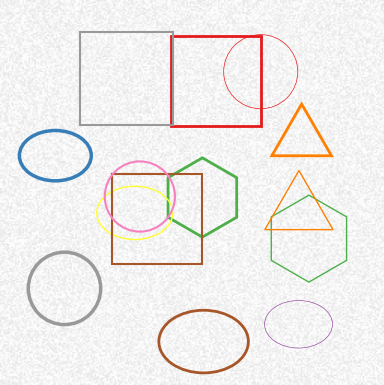[{"shape": "circle", "thickness": 0.5, "radius": 0.48, "center": [0.677, 0.814]}, {"shape": "square", "thickness": 2, "radius": 0.59, "center": [0.561, 0.79]}, {"shape": "oval", "thickness": 2.5, "radius": 0.47, "center": [0.144, 0.596]}, {"shape": "hexagon", "thickness": 2, "radius": 0.51, "center": [0.526, 0.487]}, {"shape": "hexagon", "thickness": 1, "radius": 0.56, "center": [0.802, 0.38]}, {"shape": "oval", "thickness": 0.5, "radius": 0.44, "center": [0.775, 0.158]}, {"shape": "triangle", "thickness": 1, "radius": 0.51, "center": [0.776, 0.455]}, {"shape": "triangle", "thickness": 2, "radius": 0.45, "center": [0.784, 0.64]}, {"shape": "oval", "thickness": 1, "radius": 0.49, "center": [0.35, 0.447]}, {"shape": "oval", "thickness": 2, "radius": 0.58, "center": [0.529, 0.113]}, {"shape": "square", "thickness": 1.5, "radius": 0.58, "center": [0.408, 0.431]}, {"shape": "circle", "thickness": 1.5, "radius": 0.46, "center": [0.363, 0.49]}, {"shape": "circle", "thickness": 2.5, "radius": 0.47, "center": [0.168, 0.251]}, {"shape": "square", "thickness": 1.5, "radius": 0.6, "center": [0.329, 0.796]}]